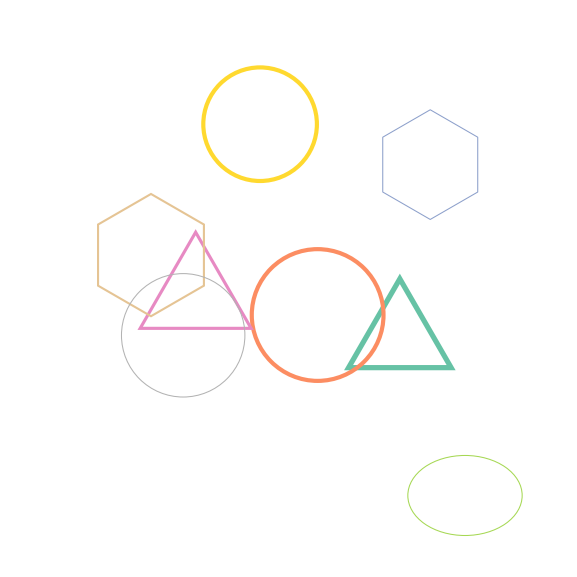[{"shape": "triangle", "thickness": 2.5, "radius": 0.51, "center": [0.692, 0.414]}, {"shape": "circle", "thickness": 2, "radius": 0.57, "center": [0.55, 0.454]}, {"shape": "hexagon", "thickness": 0.5, "radius": 0.47, "center": [0.745, 0.714]}, {"shape": "triangle", "thickness": 1.5, "radius": 0.55, "center": [0.339, 0.486]}, {"shape": "oval", "thickness": 0.5, "radius": 0.49, "center": [0.805, 0.141]}, {"shape": "circle", "thickness": 2, "radius": 0.49, "center": [0.45, 0.784]}, {"shape": "hexagon", "thickness": 1, "radius": 0.53, "center": [0.261, 0.557]}, {"shape": "circle", "thickness": 0.5, "radius": 0.53, "center": [0.317, 0.419]}]